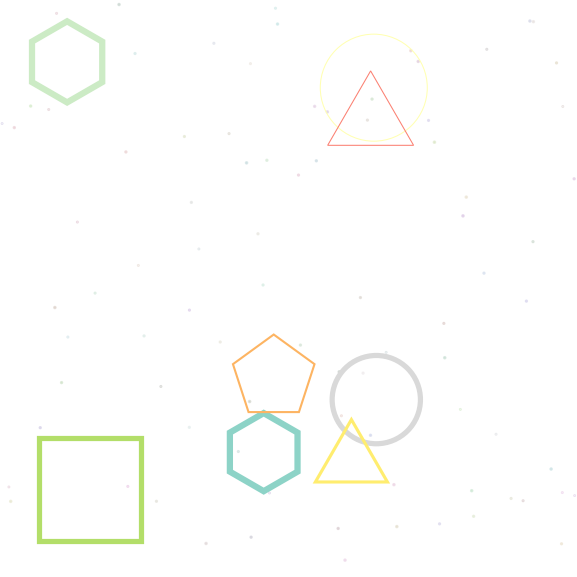[{"shape": "hexagon", "thickness": 3, "radius": 0.34, "center": [0.457, 0.216]}, {"shape": "circle", "thickness": 0.5, "radius": 0.46, "center": [0.647, 0.847]}, {"shape": "triangle", "thickness": 0.5, "radius": 0.43, "center": [0.642, 0.79]}, {"shape": "pentagon", "thickness": 1, "radius": 0.37, "center": [0.474, 0.346]}, {"shape": "square", "thickness": 2.5, "radius": 0.44, "center": [0.156, 0.151]}, {"shape": "circle", "thickness": 2.5, "radius": 0.38, "center": [0.652, 0.307]}, {"shape": "hexagon", "thickness": 3, "radius": 0.35, "center": [0.116, 0.892]}, {"shape": "triangle", "thickness": 1.5, "radius": 0.36, "center": [0.608, 0.201]}]